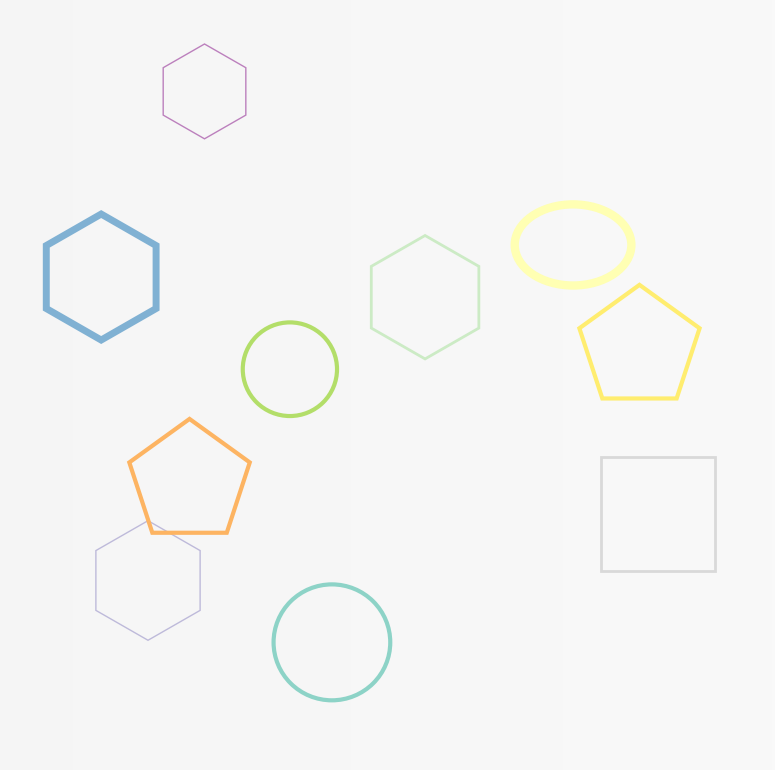[{"shape": "circle", "thickness": 1.5, "radius": 0.38, "center": [0.428, 0.166]}, {"shape": "oval", "thickness": 3, "radius": 0.38, "center": [0.739, 0.682]}, {"shape": "hexagon", "thickness": 0.5, "radius": 0.39, "center": [0.191, 0.246]}, {"shape": "hexagon", "thickness": 2.5, "radius": 0.41, "center": [0.131, 0.64]}, {"shape": "pentagon", "thickness": 1.5, "radius": 0.41, "center": [0.245, 0.374]}, {"shape": "circle", "thickness": 1.5, "radius": 0.3, "center": [0.374, 0.521]}, {"shape": "square", "thickness": 1, "radius": 0.37, "center": [0.849, 0.332]}, {"shape": "hexagon", "thickness": 0.5, "radius": 0.31, "center": [0.264, 0.881]}, {"shape": "hexagon", "thickness": 1, "radius": 0.4, "center": [0.548, 0.614]}, {"shape": "pentagon", "thickness": 1.5, "radius": 0.41, "center": [0.825, 0.548]}]